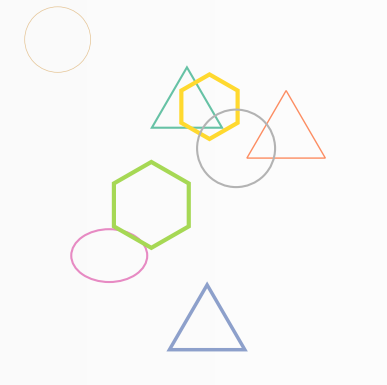[{"shape": "triangle", "thickness": 1.5, "radius": 0.52, "center": [0.482, 0.721]}, {"shape": "triangle", "thickness": 1, "radius": 0.58, "center": [0.738, 0.648]}, {"shape": "triangle", "thickness": 2.5, "radius": 0.56, "center": [0.535, 0.148]}, {"shape": "oval", "thickness": 1.5, "radius": 0.49, "center": [0.282, 0.336]}, {"shape": "hexagon", "thickness": 3, "radius": 0.56, "center": [0.391, 0.468]}, {"shape": "hexagon", "thickness": 3, "radius": 0.42, "center": [0.541, 0.723]}, {"shape": "circle", "thickness": 0.5, "radius": 0.43, "center": [0.149, 0.897]}, {"shape": "circle", "thickness": 1.5, "radius": 0.5, "center": [0.609, 0.615]}]